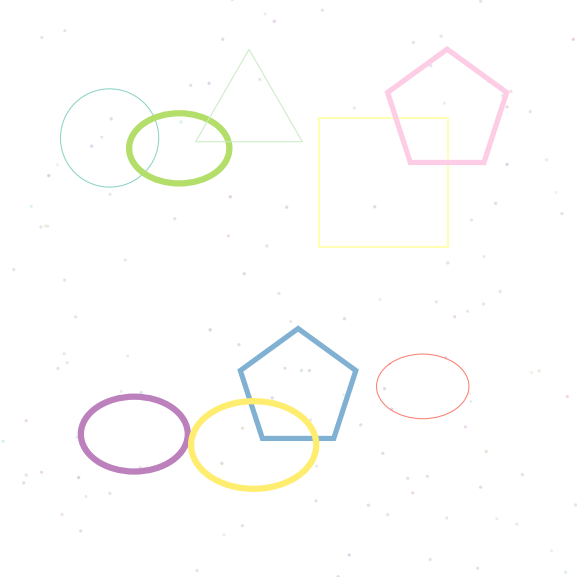[{"shape": "circle", "thickness": 0.5, "radius": 0.43, "center": [0.19, 0.76]}, {"shape": "square", "thickness": 1, "radius": 0.56, "center": [0.664, 0.683]}, {"shape": "oval", "thickness": 0.5, "radius": 0.4, "center": [0.732, 0.33]}, {"shape": "pentagon", "thickness": 2.5, "radius": 0.53, "center": [0.516, 0.325]}, {"shape": "oval", "thickness": 3, "radius": 0.43, "center": [0.31, 0.742]}, {"shape": "pentagon", "thickness": 2.5, "radius": 0.54, "center": [0.774, 0.806]}, {"shape": "oval", "thickness": 3, "radius": 0.46, "center": [0.233, 0.247]}, {"shape": "triangle", "thickness": 0.5, "radius": 0.53, "center": [0.431, 0.807]}, {"shape": "oval", "thickness": 3, "radius": 0.54, "center": [0.439, 0.229]}]